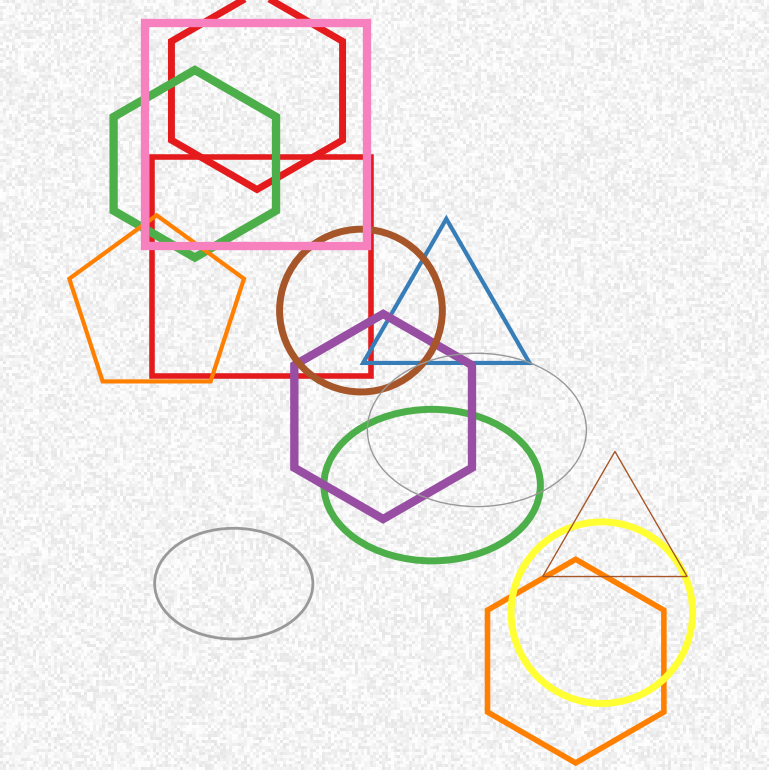[{"shape": "square", "thickness": 2, "radius": 0.71, "center": [0.34, 0.654]}, {"shape": "hexagon", "thickness": 2.5, "radius": 0.64, "center": [0.334, 0.882]}, {"shape": "triangle", "thickness": 1.5, "radius": 0.62, "center": [0.58, 0.591]}, {"shape": "hexagon", "thickness": 3, "radius": 0.61, "center": [0.253, 0.787]}, {"shape": "oval", "thickness": 2.5, "radius": 0.7, "center": [0.561, 0.37]}, {"shape": "hexagon", "thickness": 3, "radius": 0.67, "center": [0.498, 0.459]}, {"shape": "pentagon", "thickness": 1.5, "radius": 0.6, "center": [0.203, 0.601]}, {"shape": "hexagon", "thickness": 2, "radius": 0.66, "center": [0.748, 0.141]}, {"shape": "circle", "thickness": 2.5, "radius": 0.59, "center": [0.782, 0.204]}, {"shape": "triangle", "thickness": 0.5, "radius": 0.54, "center": [0.799, 0.305]}, {"shape": "circle", "thickness": 2.5, "radius": 0.53, "center": [0.469, 0.597]}, {"shape": "square", "thickness": 3, "radius": 0.72, "center": [0.333, 0.826]}, {"shape": "oval", "thickness": 1, "radius": 0.51, "center": [0.304, 0.242]}, {"shape": "oval", "thickness": 0.5, "radius": 0.71, "center": [0.619, 0.442]}]